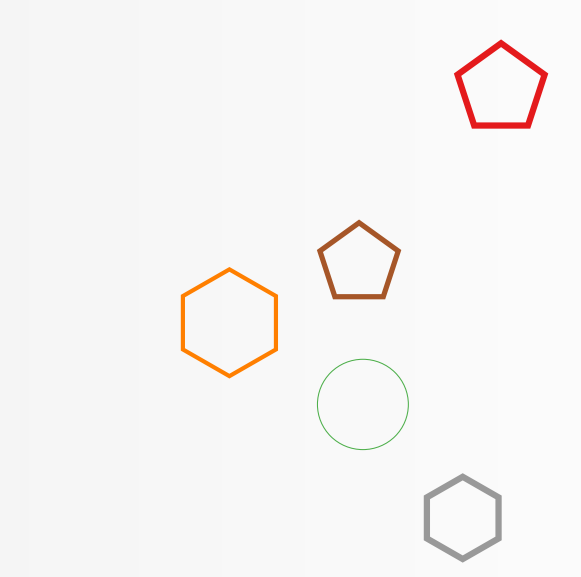[{"shape": "pentagon", "thickness": 3, "radius": 0.39, "center": [0.862, 0.845]}, {"shape": "circle", "thickness": 0.5, "radius": 0.39, "center": [0.624, 0.299]}, {"shape": "hexagon", "thickness": 2, "radius": 0.46, "center": [0.395, 0.44]}, {"shape": "pentagon", "thickness": 2.5, "radius": 0.35, "center": [0.618, 0.543]}, {"shape": "hexagon", "thickness": 3, "radius": 0.36, "center": [0.796, 0.102]}]